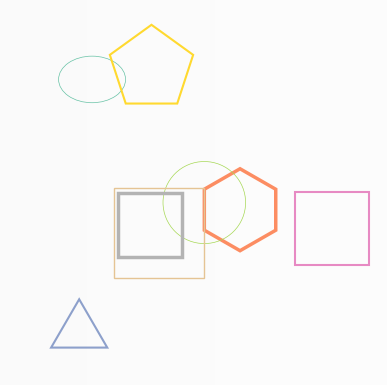[{"shape": "oval", "thickness": 0.5, "radius": 0.43, "center": [0.238, 0.794]}, {"shape": "hexagon", "thickness": 2.5, "radius": 0.53, "center": [0.619, 0.455]}, {"shape": "triangle", "thickness": 1.5, "radius": 0.42, "center": [0.204, 0.139]}, {"shape": "square", "thickness": 1.5, "radius": 0.47, "center": [0.857, 0.407]}, {"shape": "circle", "thickness": 0.5, "radius": 0.53, "center": [0.527, 0.474]}, {"shape": "pentagon", "thickness": 1.5, "radius": 0.57, "center": [0.391, 0.823]}, {"shape": "square", "thickness": 1, "radius": 0.58, "center": [0.41, 0.395]}, {"shape": "square", "thickness": 2.5, "radius": 0.41, "center": [0.388, 0.415]}]